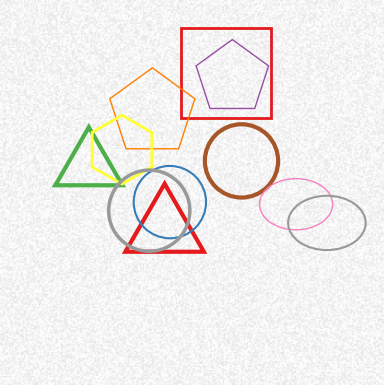[{"shape": "triangle", "thickness": 3, "radius": 0.59, "center": [0.428, 0.405]}, {"shape": "square", "thickness": 2, "radius": 0.59, "center": [0.587, 0.811]}, {"shape": "circle", "thickness": 1.5, "radius": 0.47, "center": [0.441, 0.475]}, {"shape": "triangle", "thickness": 3, "radius": 0.5, "center": [0.231, 0.569]}, {"shape": "pentagon", "thickness": 1, "radius": 0.49, "center": [0.603, 0.798]}, {"shape": "pentagon", "thickness": 1, "radius": 0.58, "center": [0.396, 0.708]}, {"shape": "hexagon", "thickness": 2, "radius": 0.45, "center": [0.317, 0.611]}, {"shape": "circle", "thickness": 3, "radius": 0.48, "center": [0.627, 0.582]}, {"shape": "oval", "thickness": 1, "radius": 0.47, "center": [0.769, 0.47]}, {"shape": "oval", "thickness": 1.5, "radius": 0.5, "center": [0.849, 0.421]}, {"shape": "circle", "thickness": 2.5, "radius": 0.53, "center": [0.388, 0.453]}]